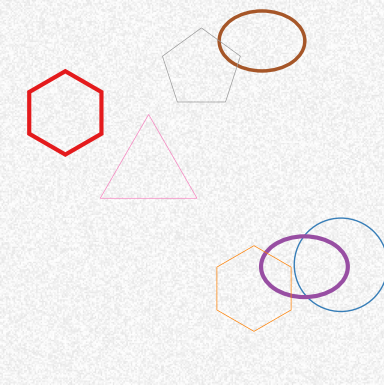[{"shape": "hexagon", "thickness": 3, "radius": 0.54, "center": [0.17, 0.707]}, {"shape": "circle", "thickness": 1, "radius": 0.61, "center": [0.886, 0.312]}, {"shape": "oval", "thickness": 3, "radius": 0.56, "center": [0.791, 0.307]}, {"shape": "hexagon", "thickness": 0.5, "radius": 0.56, "center": [0.66, 0.251]}, {"shape": "oval", "thickness": 2.5, "radius": 0.56, "center": [0.68, 0.894]}, {"shape": "triangle", "thickness": 0.5, "radius": 0.73, "center": [0.386, 0.558]}, {"shape": "pentagon", "thickness": 0.5, "radius": 0.53, "center": [0.523, 0.821]}]